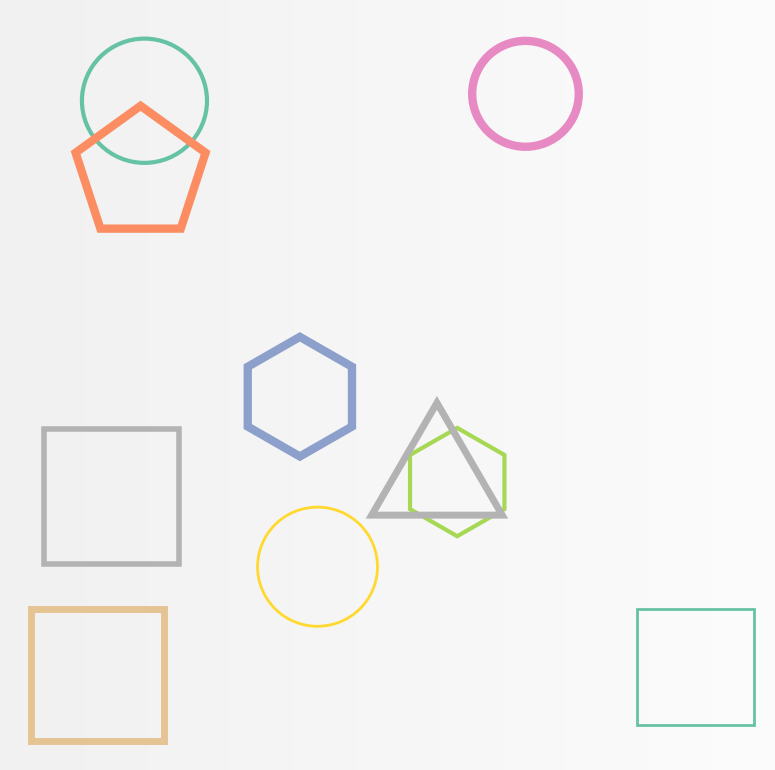[{"shape": "circle", "thickness": 1.5, "radius": 0.4, "center": [0.186, 0.869]}, {"shape": "square", "thickness": 1, "radius": 0.38, "center": [0.897, 0.134]}, {"shape": "pentagon", "thickness": 3, "radius": 0.44, "center": [0.181, 0.774]}, {"shape": "hexagon", "thickness": 3, "radius": 0.39, "center": [0.387, 0.485]}, {"shape": "circle", "thickness": 3, "radius": 0.34, "center": [0.678, 0.878]}, {"shape": "hexagon", "thickness": 1.5, "radius": 0.35, "center": [0.59, 0.374]}, {"shape": "circle", "thickness": 1, "radius": 0.39, "center": [0.41, 0.264]}, {"shape": "square", "thickness": 2.5, "radius": 0.43, "center": [0.126, 0.123]}, {"shape": "square", "thickness": 2, "radius": 0.44, "center": [0.144, 0.355]}, {"shape": "triangle", "thickness": 2.5, "radius": 0.49, "center": [0.564, 0.38]}]